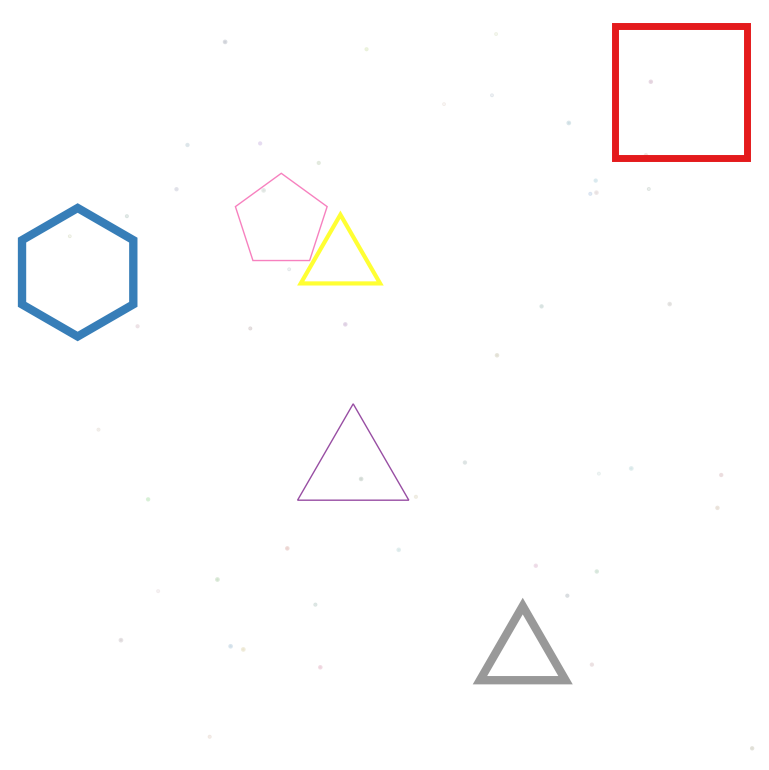[{"shape": "square", "thickness": 2.5, "radius": 0.43, "center": [0.885, 0.88]}, {"shape": "hexagon", "thickness": 3, "radius": 0.42, "center": [0.101, 0.646]}, {"shape": "triangle", "thickness": 0.5, "radius": 0.42, "center": [0.459, 0.392]}, {"shape": "triangle", "thickness": 1.5, "radius": 0.3, "center": [0.442, 0.662]}, {"shape": "pentagon", "thickness": 0.5, "radius": 0.31, "center": [0.365, 0.712]}, {"shape": "triangle", "thickness": 3, "radius": 0.32, "center": [0.679, 0.149]}]